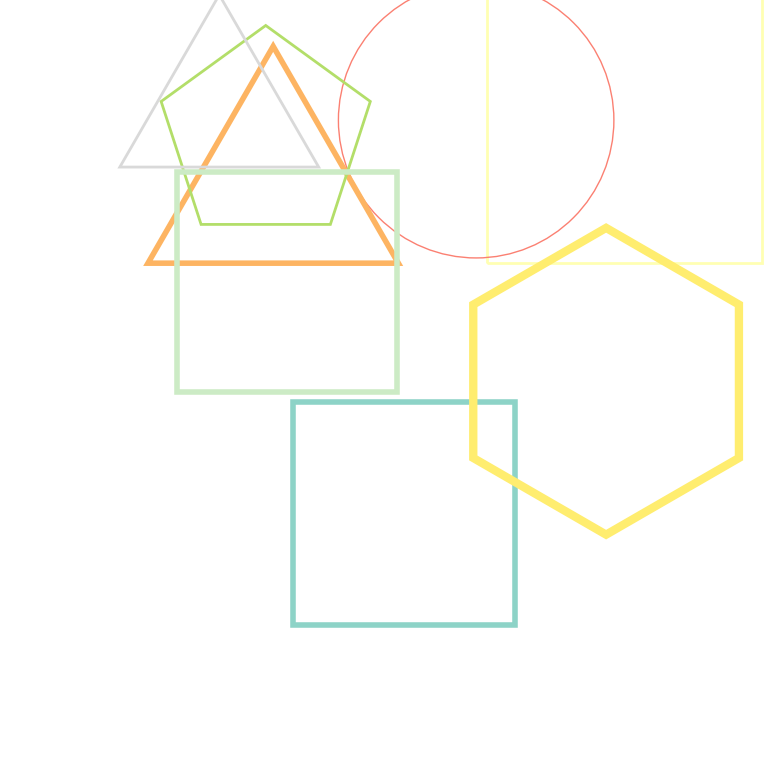[{"shape": "square", "thickness": 2, "radius": 0.72, "center": [0.525, 0.333]}, {"shape": "square", "thickness": 1, "radius": 0.89, "center": [0.811, 0.837]}, {"shape": "circle", "thickness": 0.5, "radius": 0.89, "center": [0.618, 0.844]}, {"shape": "triangle", "thickness": 2, "radius": 0.94, "center": [0.355, 0.752]}, {"shape": "pentagon", "thickness": 1, "radius": 0.71, "center": [0.345, 0.824]}, {"shape": "triangle", "thickness": 1, "radius": 0.75, "center": [0.285, 0.858]}, {"shape": "square", "thickness": 2, "radius": 0.71, "center": [0.373, 0.634]}, {"shape": "hexagon", "thickness": 3, "radius": 1.0, "center": [0.787, 0.505]}]